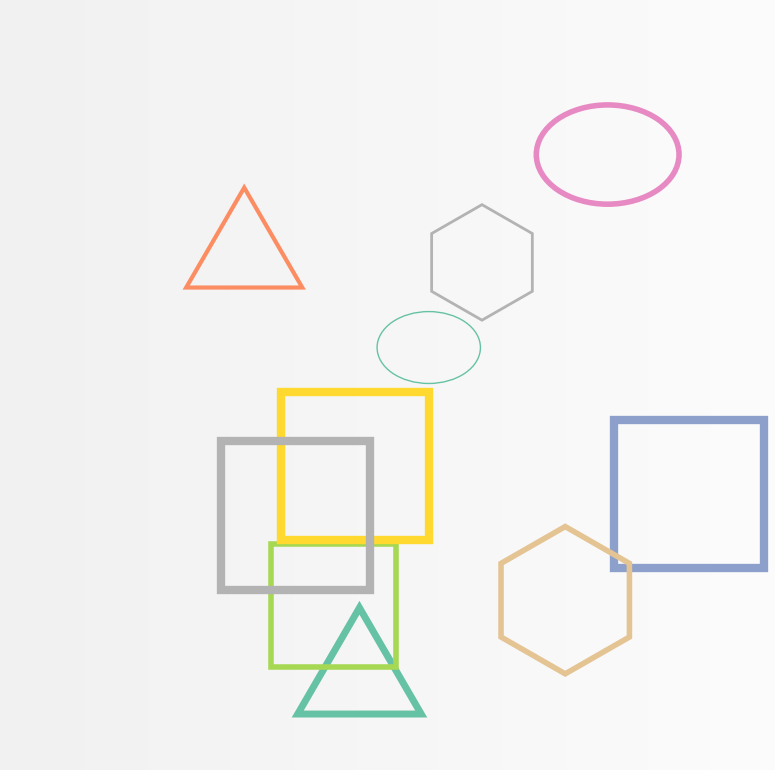[{"shape": "oval", "thickness": 0.5, "radius": 0.33, "center": [0.553, 0.549]}, {"shape": "triangle", "thickness": 2.5, "radius": 0.46, "center": [0.464, 0.119]}, {"shape": "triangle", "thickness": 1.5, "radius": 0.43, "center": [0.315, 0.67]}, {"shape": "square", "thickness": 3, "radius": 0.48, "center": [0.889, 0.359]}, {"shape": "oval", "thickness": 2, "radius": 0.46, "center": [0.784, 0.799]}, {"shape": "square", "thickness": 2, "radius": 0.4, "center": [0.43, 0.214]}, {"shape": "square", "thickness": 3, "radius": 0.48, "center": [0.458, 0.395]}, {"shape": "hexagon", "thickness": 2, "radius": 0.48, "center": [0.729, 0.221]}, {"shape": "hexagon", "thickness": 1, "radius": 0.38, "center": [0.622, 0.659]}, {"shape": "square", "thickness": 3, "radius": 0.48, "center": [0.381, 0.331]}]